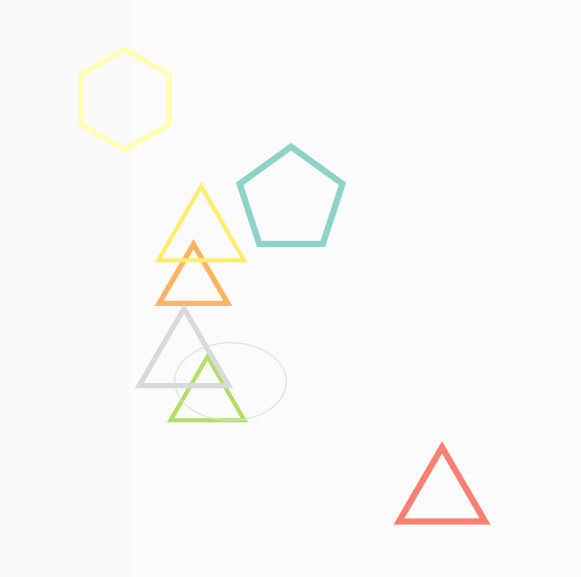[{"shape": "pentagon", "thickness": 3, "radius": 0.47, "center": [0.501, 0.652]}, {"shape": "hexagon", "thickness": 2.5, "radius": 0.44, "center": [0.215, 0.827]}, {"shape": "triangle", "thickness": 3, "radius": 0.43, "center": [0.76, 0.139]}, {"shape": "triangle", "thickness": 2.5, "radius": 0.34, "center": [0.333, 0.508]}, {"shape": "triangle", "thickness": 2, "radius": 0.37, "center": [0.357, 0.308]}, {"shape": "triangle", "thickness": 2.5, "radius": 0.44, "center": [0.317, 0.376]}, {"shape": "oval", "thickness": 0.5, "radius": 0.48, "center": [0.397, 0.338]}, {"shape": "triangle", "thickness": 2, "radius": 0.43, "center": [0.346, 0.591]}]